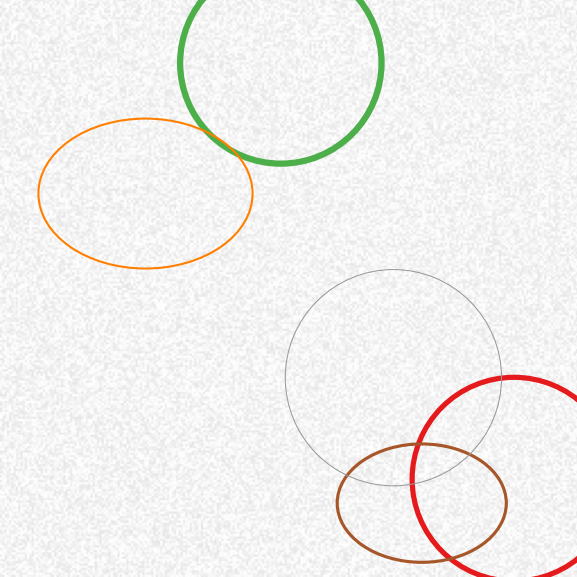[{"shape": "circle", "thickness": 2.5, "radius": 0.88, "center": [0.89, 0.169]}, {"shape": "circle", "thickness": 3, "radius": 0.87, "center": [0.486, 0.89]}, {"shape": "oval", "thickness": 1, "radius": 0.93, "center": [0.252, 0.664]}, {"shape": "oval", "thickness": 1.5, "radius": 0.73, "center": [0.73, 0.128]}, {"shape": "circle", "thickness": 0.5, "radius": 0.94, "center": [0.681, 0.345]}]